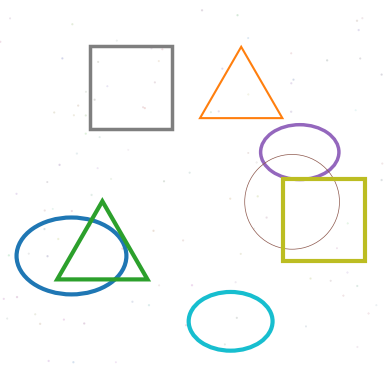[{"shape": "oval", "thickness": 3, "radius": 0.71, "center": [0.186, 0.335]}, {"shape": "triangle", "thickness": 1.5, "radius": 0.62, "center": [0.626, 0.755]}, {"shape": "triangle", "thickness": 3, "radius": 0.68, "center": [0.266, 0.342]}, {"shape": "oval", "thickness": 2.5, "radius": 0.51, "center": [0.779, 0.605]}, {"shape": "circle", "thickness": 0.5, "radius": 0.62, "center": [0.759, 0.476]}, {"shape": "square", "thickness": 2.5, "radius": 0.54, "center": [0.34, 0.773]}, {"shape": "square", "thickness": 3, "radius": 0.53, "center": [0.841, 0.428]}, {"shape": "oval", "thickness": 3, "radius": 0.54, "center": [0.599, 0.165]}]